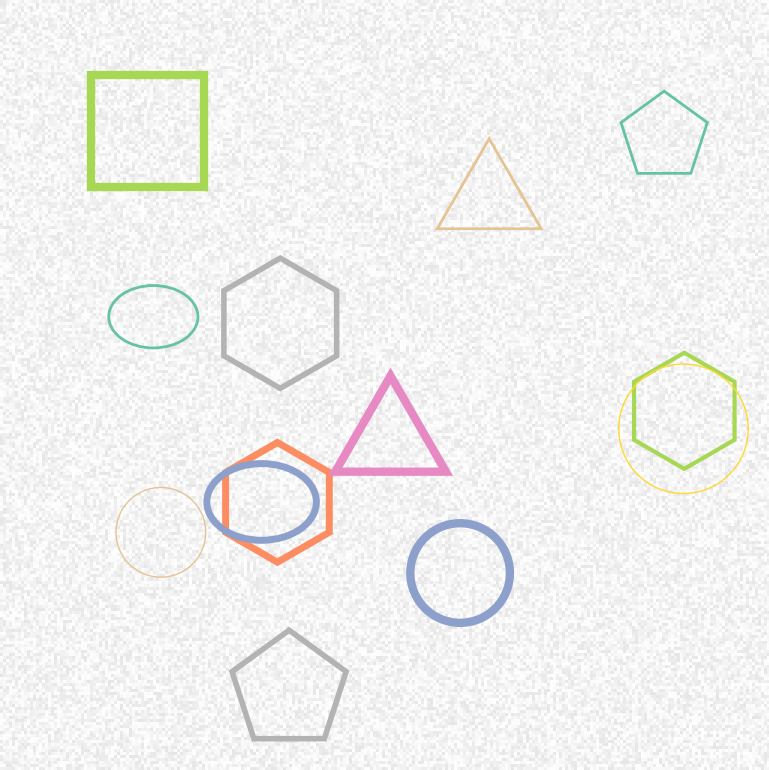[{"shape": "oval", "thickness": 1, "radius": 0.29, "center": [0.199, 0.589]}, {"shape": "pentagon", "thickness": 1, "radius": 0.29, "center": [0.863, 0.823]}, {"shape": "hexagon", "thickness": 2.5, "radius": 0.39, "center": [0.36, 0.348]}, {"shape": "circle", "thickness": 3, "radius": 0.32, "center": [0.598, 0.256]}, {"shape": "oval", "thickness": 2.5, "radius": 0.36, "center": [0.34, 0.348]}, {"shape": "triangle", "thickness": 3, "radius": 0.41, "center": [0.507, 0.429]}, {"shape": "hexagon", "thickness": 1.5, "radius": 0.38, "center": [0.889, 0.466]}, {"shape": "square", "thickness": 3, "radius": 0.37, "center": [0.192, 0.83]}, {"shape": "circle", "thickness": 0.5, "radius": 0.42, "center": [0.888, 0.443]}, {"shape": "circle", "thickness": 0.5, "radius": 0.29, "center": [0.209, 0.309]}, {"shape": "triangle", "thickness": 1, "radius": 0.39, "center": [0.635, 0.742]}, {"shape": "hexagon", "thickness": 2, "radius": 0.42, "center": [0.364, 0.58]}, {"shape": "pentagon", "thickness": 2, "radius": 0.39, "center": [0.375, 0.104]}]